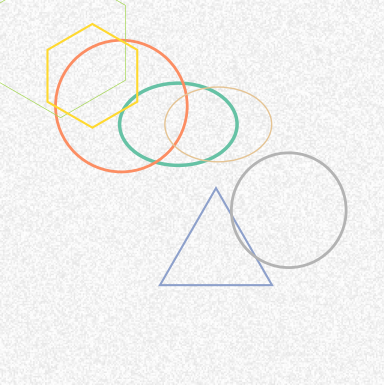[{"shape": "oval", "thickness": 2.5, "radius": 0.76, "center": [0.463, 0.677]}, {"shape": "circle", "thickness": 2, "radius": 0.86, "center": [0.315, 0.724]}, {"shape": "triangle", "thickness": 1.5, "radius": 0.84, "center": [0.561, 0.343]}, {"shape": "hexagon", "thickness": 0.5, "radius": 0.97, "center": [0.157, 0.889]}, {"shape": "hexagon", "thickness": 1.5, "radius": 0.67, "center": [0.24, 0.803]}, {"shape": "oval", "thickness": 1, "radius": 0.69, "center": [0.567, 0.677]}, {"shape": "circle", "thickness": 2, "radius": 0.75, "center": [0.75, 0.454]}]